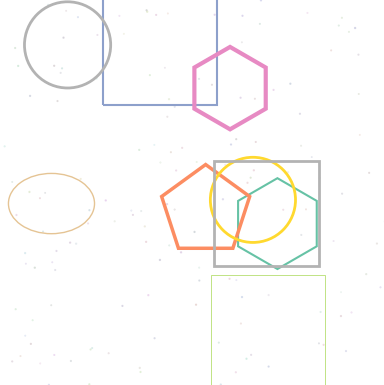[{"shape": "hexagon", "thickness": 1.5, "radius": 0.59, "center": [0.721, 0.419]}, {"shape": "pentagon", "thickness": 2.5, "radius": 0.6, "center": [0.534, 0.452]}, {"shape": "square", "thickness": 1.5, "radius": 0.74, "center": [0.415, 0.875]}, {"shape": "hexagon", "thickness": 3, "radius": 0.53, "center": [0.598, 0.771]}, {"shape": "square", "thickness": 0.5, "radius": 0.74, "center": [0.696, 0.139]}, {"shape": "circle", "thickness": 2, "radius": 0.55, "center": [0.657, 0.481]}, {"shape": "oval", "thickness": 1, "radius": 0.56, "center": [0.134, 0.471]}, {"shape": "square", "thickness": 2, "radius": 0.68, "center": [0.692, 0.446]}, {"shape": "circle", "thickness": 2, "radius": 0.56, "center": [0.176, 0.883]}]